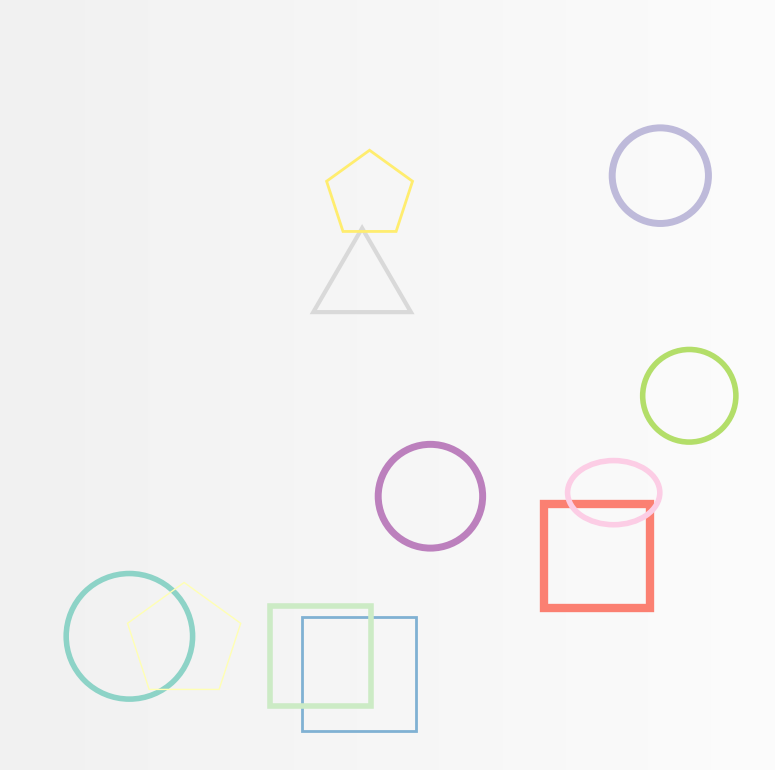[{"shape": "circle", "thickness": 2, "radius": 0.41, "center": [0.167, 0.174]}, {"shape": "pentagon", "thickness": 0.5, "radius": 0.38, "center": [0.238, 0.167]}, {"shape": "circle", "thickness": 2.5, "radius": 0.31, "center": [0.852, 0.772]}, {"shape": "square", "thickness": 3, "radius": 0.34, "center": [0.77, 0.278]}, {"shape": "square", "thickness": 1, "radius": 0.37, "center": [0.463, 0.125]}, {"shape": "circle", "thickness": 2, "radius": 0.3, "center": [0.889, 0.486]}, {"shape": "oval", "thickness": 2, "radius": 0.3, "center": [0.792, 0.36]}, {"shape": "triangle", "thickness": 1.5, "radius": 0.36, "center": [0.467, 0.631]}, {"shape": "circle", "thickness": 2.5, "radius": 0.34, "center": [0.555, 0.356]}, {"shape": "square", "thickness": 2, "radius": 0.33, "center": [0.413, 0.148]}, {"shape": "pentagon", "thickness": 1, "radius": 0.29, "center": [0.477, 0.747]}]